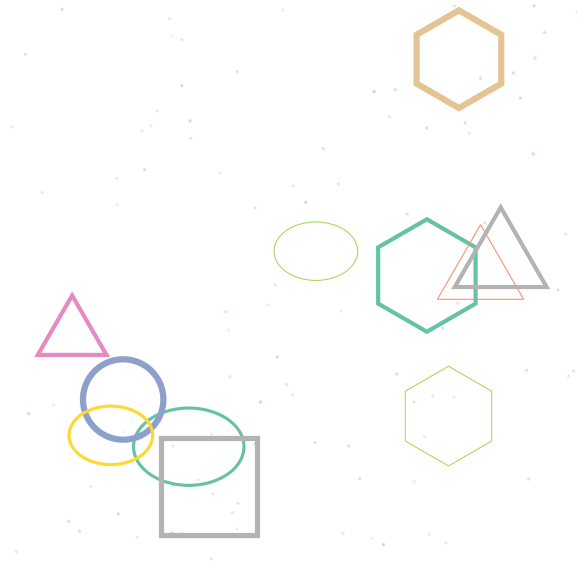[{"shape": "oval", "thickness": 1.5, "radius": 0.48, "center": [0.327, 0.226]}, {"shape": "hexagon", "thickness": 2, "radius": 0.49, "center": [0.739, 0.522]}, {"shape": "triangle", "thickness": 0.5, "radius": 0.43, "center": [0.832, 0.524]}, {"shape": "circle", "thickness": 3, "radius": 0.35, "center": [0.213, 0.307]}, {"shape": "triangle", "thickness": 2, "radius": 0.34, "center": [0.125, 0.419]}, {"shape": "hexagon", "thickness": 0.5, "radius": 0.43, "center": [0.777, 0.279]}, {"shape": "oval", "thickness": 0.5, "radius": 0.36, "center": [0.547, 0.564]}, {"shape": "oval", "thickness": 1.5, "radius": 0.36, "center": [0.192, 0.245]}, {"shape": "hexagon", "thickness": 3, "radius": 0.42, "center": [0.795, 0.897]}, {"shape": "triangle", "thickness": 2, "radius": 0.46, "center": [0.867, 0.548]}, {"shape": "square", "thickness": 2.5, "radius": 0.42, "center": [0.362, 0.156]}]